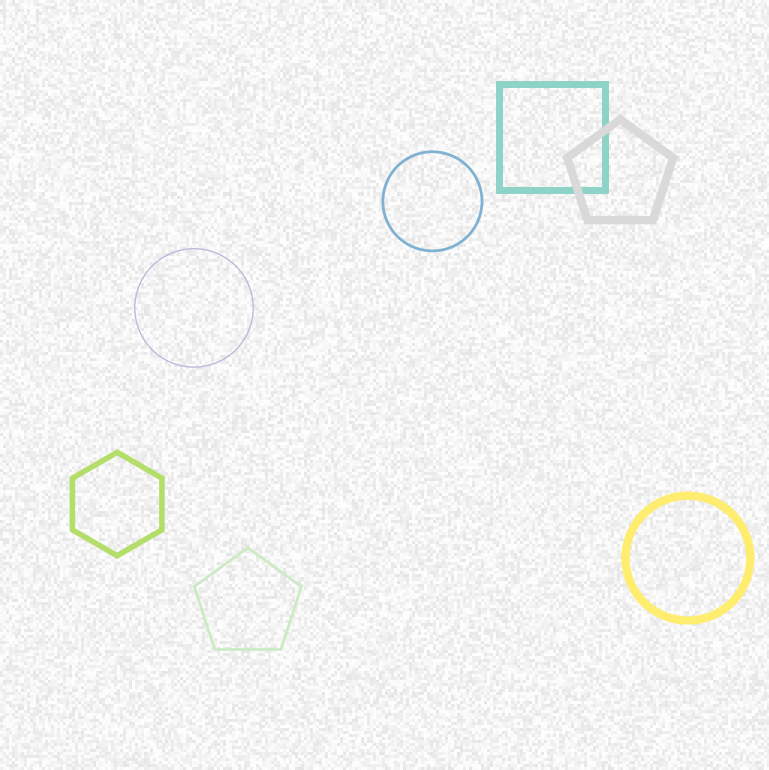[{"shape": "square", "thickness": 2.5, "radius": 0.34, "center": [0.717, 0.822]}, {"shape": "circle", "thickness": 0.5, "radius": 0.38, "center": [0.252, 0.6]}, {"shape": "circle", "thickness": 1, "radius": 0.32, "center": [0.562, 0.739]}, {"shape": "hexagon", "thickness": 2, "radius": 0.34, "center": [0.152, 0.345]}, {"shape": "pentagon", "thickness": 3, "radius": 0.36, "center": [0.805, 0.773]}, {"shape": "pentagon", "thickness": 1, "radius": 0.37, "center": [0.322, 0.216]}, {"shape": "circle", "thickness": 3, "radius": 0.41, "center": [0.893, 0.275]}]